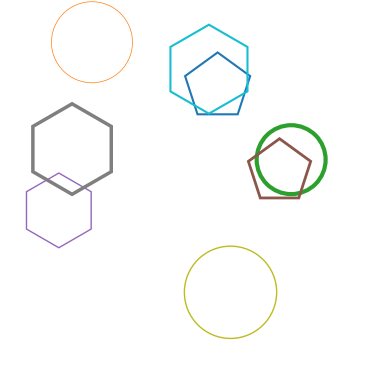[{"shape": "pentagon", "thickness": 1.5, "radius": 0.44, "center": [0.565, 0.775]}, {"shape": "circle", "thickness": 0.5, "radius": 0.53, "center": [0.239, 0.89]}, {"shape": "circle", "thickness": 3, "radius": 0.45, "center": [0.756, 0.585]}, {"shape": "hexagon", "thickness": 1, "radius": 0.48, "center": [0.153, 0.454]}, {"shape": "pentagon", "thickness": 2, "radius": 0.43, "center": [0.726, 0.555]}, {"shape": "hexagon", "thickness": 2.5, "radius": 0.59, "center": [0.187, 0.613]}, {"shape": "circle", "thickness": 1, "radius": 0.6, "center": [0.599, 0.241]}, {"shape": "hexagon", "thickness": 1.5, "radius": 0.58, "center": [0.543, 0.82]}]